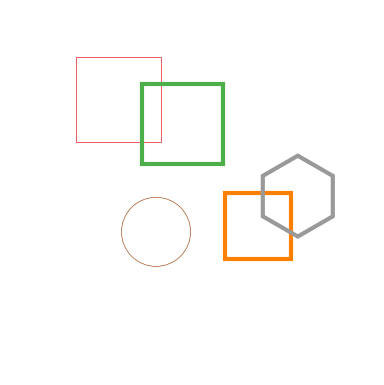[{"shape": "square", "thickness": 0.5, "radius": 0.55, "center": [0.307, 0.741]}, {"shape": "square", "thickness": 3, "radius": 0.52, "center": [0.474, 0.678]}, {"shape": "square", "thickness": 3, "radius": 0.43, "center": [0.669, 0.414]}, {"shape": "circle", "thickness": 0.5, "radius": 0.45, "center": [0.405, 0.398]}, {"shape": "hexagon", "thickness": 3, "radius": 0.52, "center": [0.774, 0.491]}]